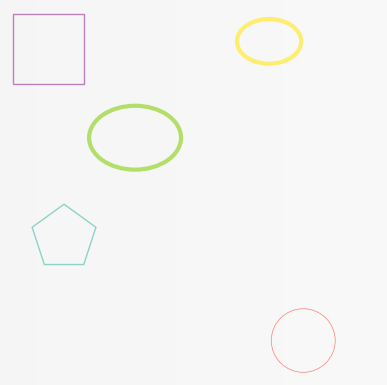[{"shape": "pentagon", "thickness": 1, "radius": 0.43, "center": [0.165, 0.383]}, {"shape": "circle", "thickness": 0.5, "radius": 0.41, "center": [0.783, 0.116]}, {"shape": "oval", "thickness": 3, "radius": 0.59, "center": [0.349, 0.642]}, {"shape": "square", "thickness": 1, "radius": 0.46, "center": [0.125, 0.873]}, {"shape": "oval", "thickness": 3, "radius": 0.41, "center": [0.694, 0.893]}]